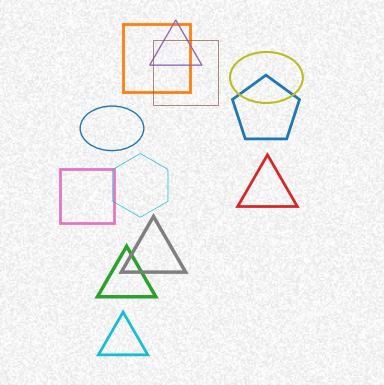[{"shape": "pentagon", "thickness": 2, "radius": 0.46, "center": [0.691, 0.713]}, {"shape": "oval", "thickness": 1, "radius": 0.41, "center": [0.291, 0.667]}, {"shape": "square", "thickness": 2, "radius": 0.44, "center": [0.407, 0.85]}, {"shape": "triangle", "thickness": 2.5, "radius": 0.44, "center": [0.329, 0.273]}, {"shape": "triangle", "thickness": 2, "radius": 0.45, "center": [0.695, 0.508]}, {"shape": "triangle", "thickness": 1, "radius": 0.39, "center": [0.457, 0.87]}, {"shape": "square", "thickness": 0.5, "radius": 0.42, "center": [0.483, 0.811]}, {"shape": "square", "thickness": 2, "radius": 0.35, "center": [0.226, 0.49]}, {"shape": "triangle", "thickness": 2.5, "radius": 0.48, "center": [0.399, 0.341]}, {"shape": "oval", "thickness": 1.5, "radius": 0.47, "center": [0.692, 0.799]}, {"shape": "hexagon", "thickness": 0.5, "radius": 0.41, "center": [0.365, 0.518]}, {"shape": "triangle", "thickness": 2, "radius": 0.37, "center": [0.32, 0.115]}]